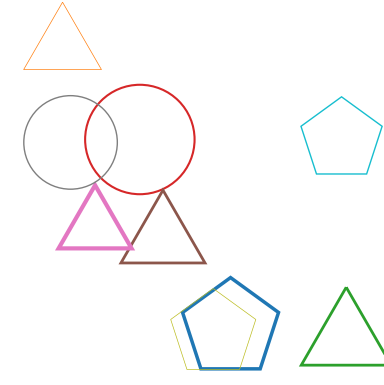[{"shape": "pentagon", "thickness": 2.5, "radius": 0.66, "center": [0.599, 0.148]}, {"shape": "triangle", "thickness": 0.5, "radius": 0.58, "center": [0.162, 0.878]}, {"shape": "triangle", "thickness": 2, "radius": 0.67, "center": [0.899, 0.119]}, {"shape": "circle", "thickness": 1.5, "radius": 0.71, "center": [0.363, 0.638]}, {"shape": "triangle", "thickness": 2, "radius": 0.63, "center": [0.423, 0.38]}, {"shape": "triangle", "thickness": 3, "radius": 0.55, "center": [0.247, 0.41]}, {"shape": "circle", "thickness": 1, "radius": 0.61, "center": [0.183, 0.63]}, {"shape": "pentagon", "thickness": 0.5, "radius": 0.58, "center": [0.554, 0.134]}, {"shape": "pentagon", "thickness": 1, "radius": 0.55, "center": [0.887, 0.638]}]